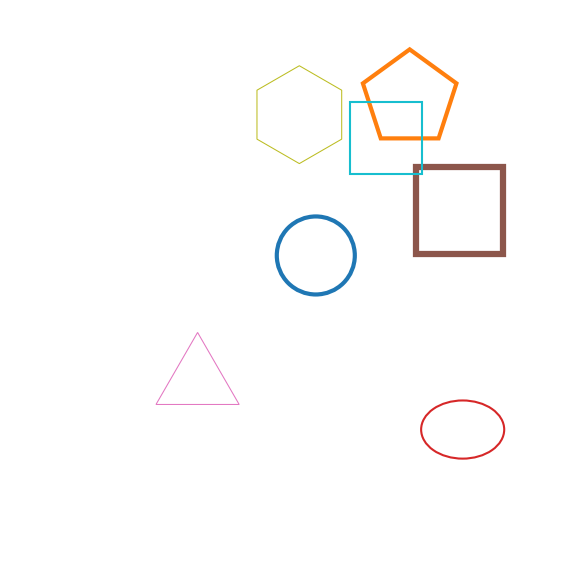[{"shape": "circle", "thickness": 2, "radius": 0.34, "center": [0.547, 0.557]}, {"shape": "pentagon", "thickness": 2, "radius": 0.43, "center": [0.709, 0.828]}, {"shape": "oval", "thickness": 1, "radius": 0.36, "center": [0.801, 0.255]}, {"shape": "square", "thickness": 3, "radius": 0.38, "center": [0.795, 0.635]}, {"shape": "triangle", "thickness": 0.5, "radius": 0.42, "center": [0.342, 0.34]}, {"shape": "hexagon", "thickness": 0.5, "radius": 0.42, "center": [0.518, 0.801]}, {"shape": "square", "thickness": 1, "radius": 0.31, "center": [0.669, 0.761]}]